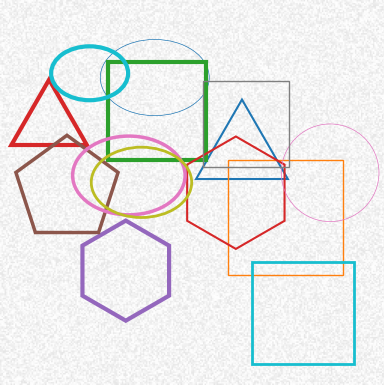[{"shape": "triangle", "thickness": 1.5, "radius": 0.69, "center": [0.628, 0.604]}, {"shape": "oval", "thickness": 0.5, "radius": 0.71, "center": [0.402, 0.799]}, {"shape": "square", "thickness": 1, "radius": 0.75, "center": [0.741, 0.435]}, {"shape": "square", "thickness": 3, "radius": 0.64, "center": [0.409, 0.711]}, {"shape": "hexagon", "thickness": 1.5, "radius": 0.73, "center": [0.613, 0.499]}, {"shape": "triangle", "thickness": 3, "radius": 0.57, "center": [0.128, 0.68]}, {"shape": "hexagon", "thickness": 3, "radius": 0.65, "center": [0.327, 0.297]}, {"shape": "pentagon", "thickness": 2.5, "radius": 0.7, "center": [0.174, 0.509]}, {"shape": "oval", "thickness": 2.5, "radius": 0.73, "center": [0.335, 0.544]}, {"shape": "circle", "thickness": 0.5, "radius": 0.63, "center": [0.858, 0.551]}, {"shape": "square", "thickness": 1, "radius": 0.56, "center": [0.639, 0.679]}, {"shape": "oval", "thickness": 2, "radius": 0.65, "center": [0.367, 0.526]}, {"shape": "square", "thickness": 2, "radius": 0.66, "center": [0.787, 0.187]}, {"shape": "oval", "thickness": 3, "radius": 0.5, "center": [0.233, 0.81]}]